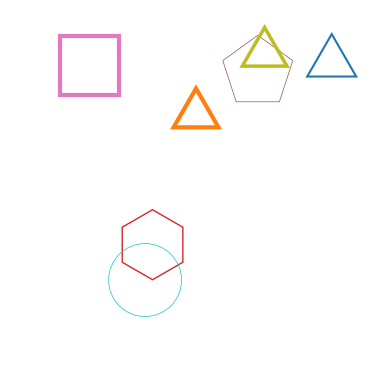[{"shape": "triangle", "thickness": 1.5, "radius": 0.37, "center": [0.862, 0.838]}, {"shape": "triangle", "thickness": 3, "radius": 0.34, "center": [0.509, 0.703]}, {"shape": "hexagon", "thickness": 1, "radius": 0.45, "center": [0.396, 0.364]}, {"shape": "pentagon", "thickness": 0.5, "radius": 0.48, "center": [0.67, 0.813]}, {"shape": "square", "thickness": 3, "radius": 0.38, "center": [0.231, 0.829]}, {"shape": "triangle", "thickness": 2.5, "radius": 0.33, "center": [0.687, 0.862]}, {"shape": "circle", "thickness": 0.5, "radius": 0.47, "center": [0.377, 0.273]}]